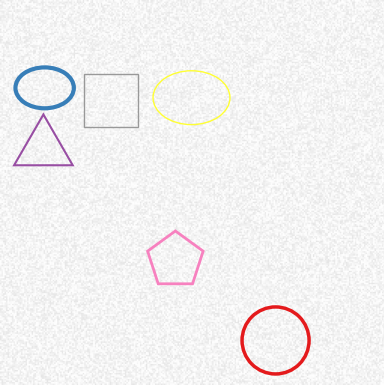[{"shape": "circle", "thickness": 2.5, "radius": 0.44, "center": [0.716, 0.116]}, {"shape": "oval", "thickness": 3, "radius": 0.38, "center": [0.116, 0.772]}, {"shape": "triangle", "thickness": 1.5, "radius": 0.44, "center": [0.113, 0.615]}, {"shape": "oval", "thickness": 1, "radius": 0.5, "center": [0.497, 0.746]}, {"shape": "pentagon", "thickness": 2, "radius": 0.38, "center": [0.456, 0.324]}, {"shape": "square", "thickness": 1, "radius": 0.35, "center": [0.288, 0.739]}]